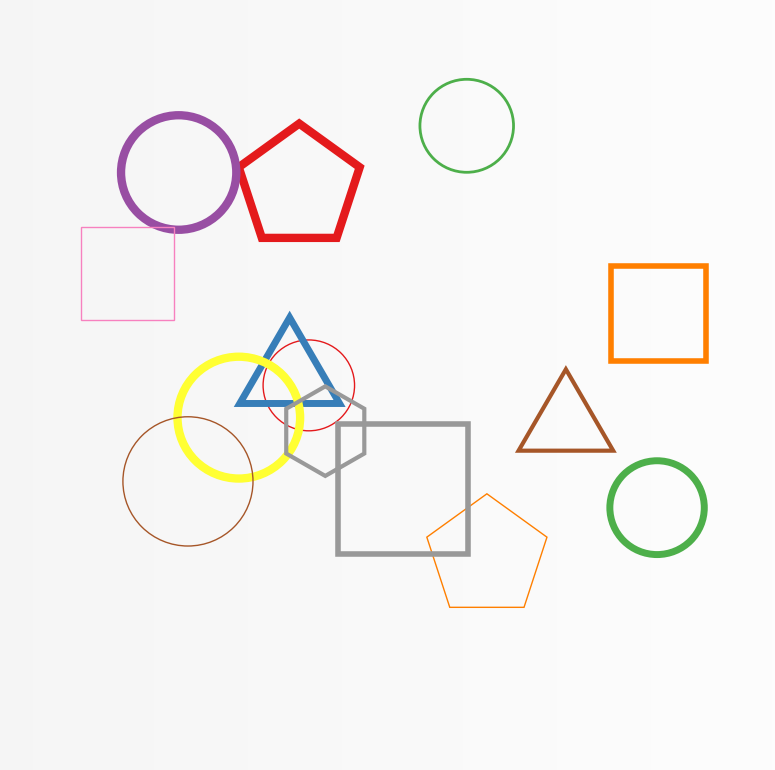[{"shape": "pentagon", "thickness": 3, "radius": 0.41, "center": [0.386, 0.757]}, {"shape": "circle", "thickness": 0.5, "radius": 0.3, "center": [0.398, 0.5]}, {"shape": "triangle", "thickness": 2.5, "radius": 0.37, "center": [0.374, 0.513]}, {"shape": "circle", "thickness": 2.5, "radius": 0.3, "center": [0.848, 0.341]}, {"shape": "circle", "thickness": 1, "radius": 0.3, "center": [0.602, 0.837]}, {"shape": "circle", "thickness": 3, "radius": 0.37, "center": [0.231, 0.776]}, {"shape": "square", "thickness": 2, "radius": 0.31, "center": [0.85, 0.592]}, {"shape": "pentagon", "thickness": 0.5, "radius": 0.41, "center": [0.628, 0.277]}, {"shape": "circle", "thickness": 3, "radius": 0.4, "center": [0.308, 0.458]}, {"shape": "circle", "thickness": 0.5, "radius": 0.42, "center": [0.243, 0.375]}, {"shape": "triangle", "thickness": 1.5, "radius": 0.35, "center": [0.73, 0.45]}, {"shape": "square", "thickness": 0.5, "radius": 0.3, "center": [0.164, 0.645]}, {"shape": "square", "thickness": 2, "radius": 0.42, "center": [0.52, 0.365]}, {"shape": "hexagon", "thickness": 1.5, "radius": 0.29, "center": [0.42, 0.44]}]